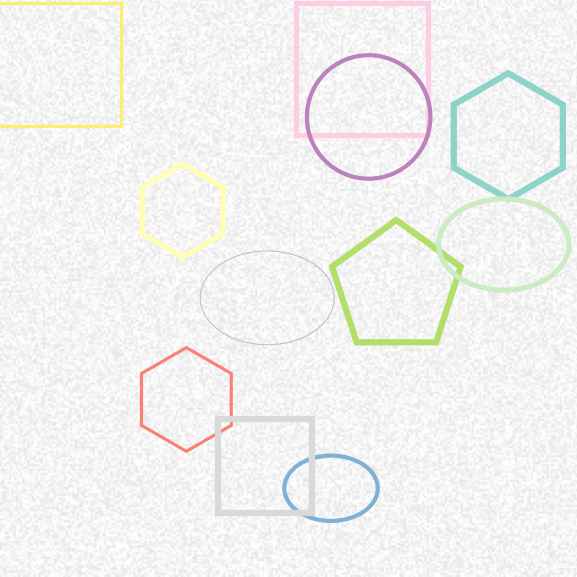[{"shape": "hexagon", "thickness": 3, "radius": 0.55, "center": [0.88, 0.763]}, {"shape": "hexagon", "thickness": 2.5, "radius": 0.4, "center": [0.316, 0.635]}, {"shape": "oval", "thickness": 0.5, "radius": 0.58, "center": [0.463, 0.483]}, {"shape": "hexagon", "thickness": 1.5, "radius": 0.45, "center": [0.323, 0.307]}, {"shape": "oval", "thickness": 2, "radius": 0.4, "center": [0.573, 0.154]}, {"shape": "pentagon", "thickness": 3, "radius": 0.59, "center": [0.686, 0.501]}, {"shape": "square", "thickness": 2.5, "radius": 0.57, "center": [0.626, 0.88]}, {"shape": "square", "thickness": 3, "radius": 0.41, "center": [0.459, 0.192]}, {"shape": "circle", "thickness": 2, "radius": 0.53, "center": [0.638, 0.797]}, {"shape": "oval", "thickness": 2.5, "radius": 0.56, "center": [0.872, 0.576]}, {"shape": "square", "thickness": 1.5, "radius": 0.53, "center": [0.102, 0.887]}]